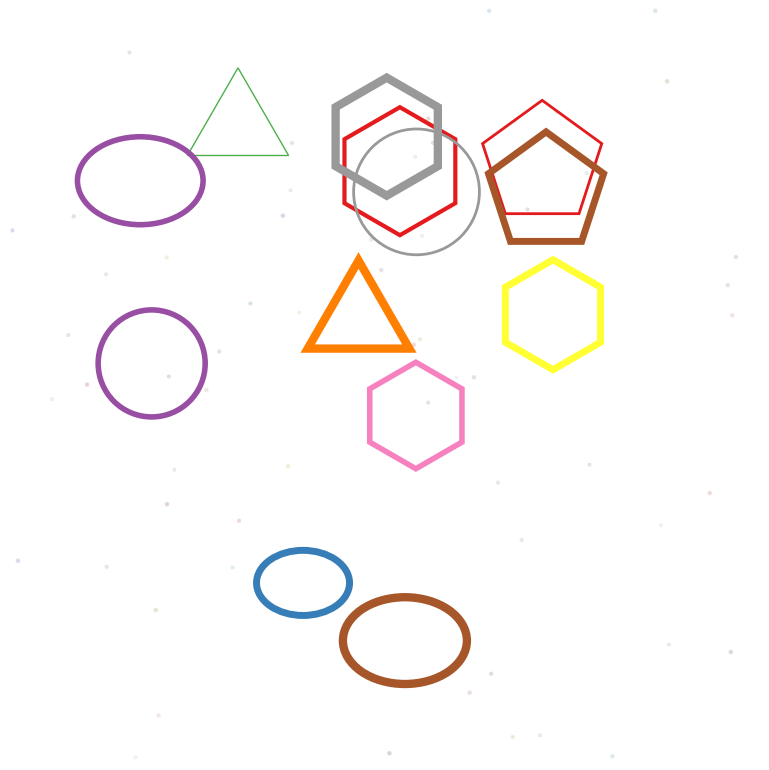[{"shape": "hexagon", "thickness": 1.5, "radius": 0.42, "center": [0.519, 0.778]}, {"shape": "pentagon", "thickness": 1, "radius": 0.41, "center": [0.704, 0.788]}, {"shape": "oval", "thickness": 2.5, "radius": 0.3, "center": [0.394, 0.243]}, {"shape": "triangle", "thickness": 0.5, "radius": 0.38, "center": [0.309, 0.836]}, {"shape": "oval", "thickness": 2, "radius": 0.41, "center": [0.182, 0.765]}, {"shape": "circle", "thickness": 2, "radius": 0.35, "center": [0.197, 0.528]}, {"shape": "triangle", "thickness": 3, "radius": 0.38, "center": [0.466, 0.585]}, {"shape": "hexagon", "thickness": 2.5, "radius": 0.36, "center": [0.718, 0.591]}, {"shape": "pentagon", "thickness": 2.5, "radius": 0.39, "center": [0.709, 0.75]}, {"shape": "oval", "thickness": 3, "radius": 0.4, "center": [0.526, 0.168]}, {"shape": "hexagon", "thickness": 2, "radius": 0.35, "center": [0.54, 0.46]}, {"shape": "circle", "thickness": 1, "radius": 0.41, "center": [0.541, 0.751]}, {"shape": "hexagon", "thickness": 3, "radius": 0.38, "center": [0.502, 0.823]}]